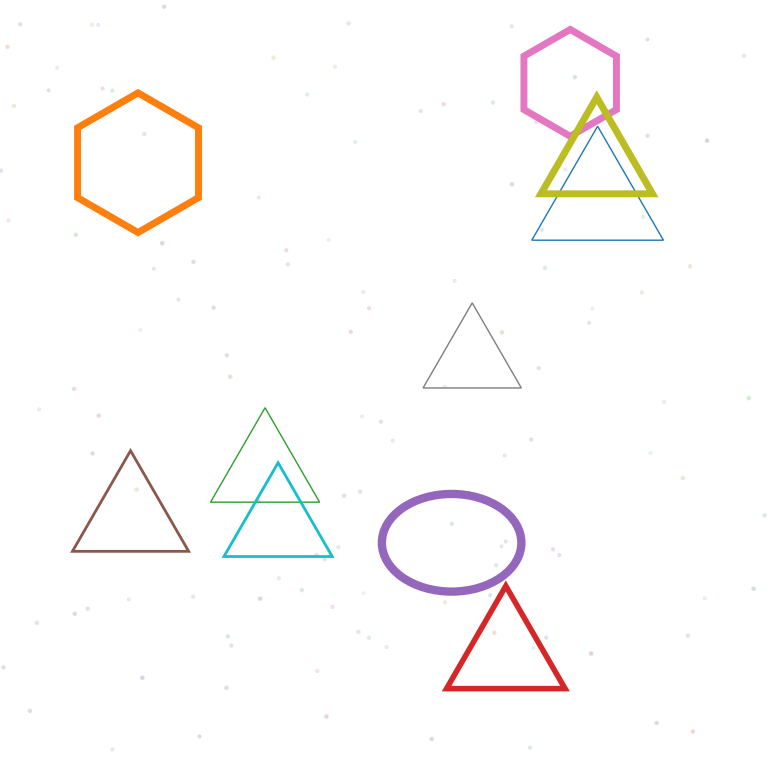[{"shape": "triangle", "thickness": 0.5, "radius": 0.49, "center": [0.776, 0.737]}, {"shape": "hexagon", "thickness": 2.5, "radius": 0.45, "center": [0.179, 0.789]}, {"shape": "triangle", "thickness": 0.5, "radius": 0.41, "center": [0.344, 0.389]}, {"shape": "triangle", "thickness": 2, "radius": 0.44, "center": [0.657, 0.15]}, {"shape": "oval", "thickness": 3, "radius": 0.45, "center": [0.587, 0.295]}, {"shape": "triangle", "thickness": 1, "radius": 0.44, "center": [0.17, 0.328]}, {"shape": "hexagon", "thickness": 2.5, "radius": 0.35, "center": [0.741, 0.892]}, {"shape": "triangle", "thickness": 0.5, "radius": 0.37, "center": [0.613, 0.533]}, {"shape": "triangle", "thickness": 2.5, "radius": 0.42, "center": [0.775, 0.79]}, {"shape": "triangle", "thickness": 1, "radius": 0.41, "center": [0.361, 0.318]}]